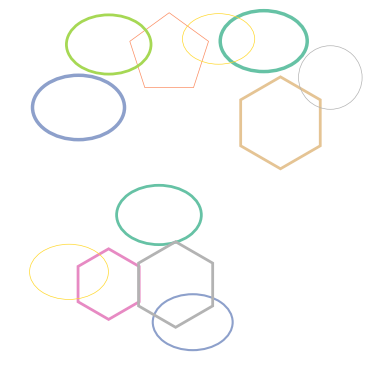[{"shape": "oval", "thickness": 2, "radius": 0.55, "center": [0.413, 0.442]}, {"shape": "oval", "thickness": 2.5, "radius": 0.56, "center": [0.685, 0.893]}, {"shape": "pentagon", "thickness": 0.5, "radius": 0.54, "center": [0.439, 0.859]}, {"shape": "oval", "thickness": 1.5, "radius": 0.52, "center": [0.501, 0.163]}, {"shape": "oval", "thickness": 2.5, "radius": 0.6, "center": [0.204, 0.721]}, {"shape": "hexagon", "thickness": 2, "radius": 0.46, "center": [0.282, 0.262]}, {"shape": "oval", "thickness": 2, "radius": 0.55, "center": [0.282, 0.884]}, {"shape": "oval", "thickness": 0.5, "radius": 0.47, "center": [0.568, 0.899]}, {"shape": "oval", "thickness": 0.5, "radius": 0.51, "center": [0.179, 0.294]}, {"shape": "hexagon", "thickness": 2, "radius": 0.6, "center": [0.728, 0.681]}, {"shape": "circle", "thickness": 0.5, "radius": 0.41, "center": [0.858, 0.799]}, {"shape": "hexagon", "thickness": 2, "radius": 0.56, "center": [0.456, 0.261]}]